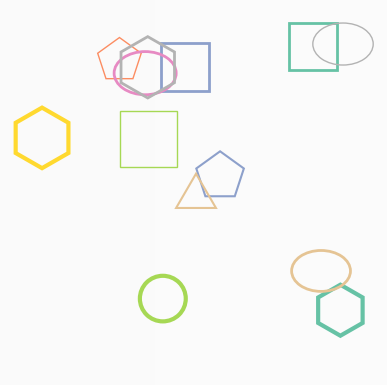[{"shape": "square", "thickness": 2, "radius": 0.31, "center": [0.808, 0.879]}, {"shape": "hexagon", "thickness": 3, "radius": 0.33, "center": [0.878, 0.194]}, {"shape": "pentagon", "thickness": 1, "radius": 0.3, "center": [0.308, 0.843]}, {"shape": "square", "thickness": 2, "radius": 0.31, "center": [0.478, 0.825]}, {"shape": "pentagon", "thickness": 1.5, "radius": 0.32, "center": [0.568, 0.542]}, {"shape": "oval", "thickness": 2, "radius": 0.4, "center": [0.375, 0.81]}, {"shape": "square", "thickness": 1, "radius": 0.37, "center": [0.384, 0.639]}, {"shape": "circle", "thickness": 3, "radius": 0.3, "center": [0.42, 0.224]}, {"shape": "hexagon", "thickness": 3, "radius": 0.39, "center": [0.109, 0.642]}, {"shape": "oval", "thickness": 2, "radius": 0.38, "center": [0.828, 0.296]}, {"shape": "triangle", "thickness": 1.5, "radius": 0.3, "center": [0.506, 0.49]}, {"shape": "oval", "thickness": 1, "radius": 0.39, "center": [0.885, 0.886]}, {"shape": "hexagon", "thickness": 2, "radius": 0.4, "center": [0.381, 0.825]}]